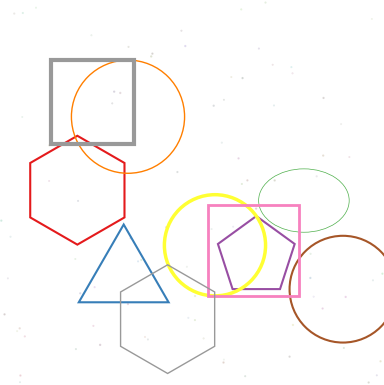[{"shape": "hexagon", "thickness": 1.5, "radius": 0.71, "center": [0.201, 0.506]}, {"shape": "triangle", "thickness": 1.5, "radius": 0.67, "center": [0.321, 0.282]}, {"shape": "oval", "thickness": 0.5, "radius": 0.59, "center": [0.789, 0.479]}, {"shape": "pentagon", "thickness": 1.5, "radius": 0.52, "center": [0.666, 0.334]}, {"shape": "circle", "thickness": 1, "radius": 0.73, "center": [0.332, 0.697]}, {"shape": "circle", "thickness": 2.5, "radius": 0.66, "center": [0.558, 0.363]}, {"shape": "circle", "thickness": 1.5, "radius": 0.69, "center": [0.891, 0.249]}, {"shape": "square", "thickness": 2, "radius": 0.59, "center": [0.659, 0.35]}, {"shape": "hexagon", "thickness": 1, "radius": 0.71, "center": [0.435, 0.171]}, {"shape": "square", "thickness": 3, "radius": 0.54, "center": [0.241, 0.736]}]